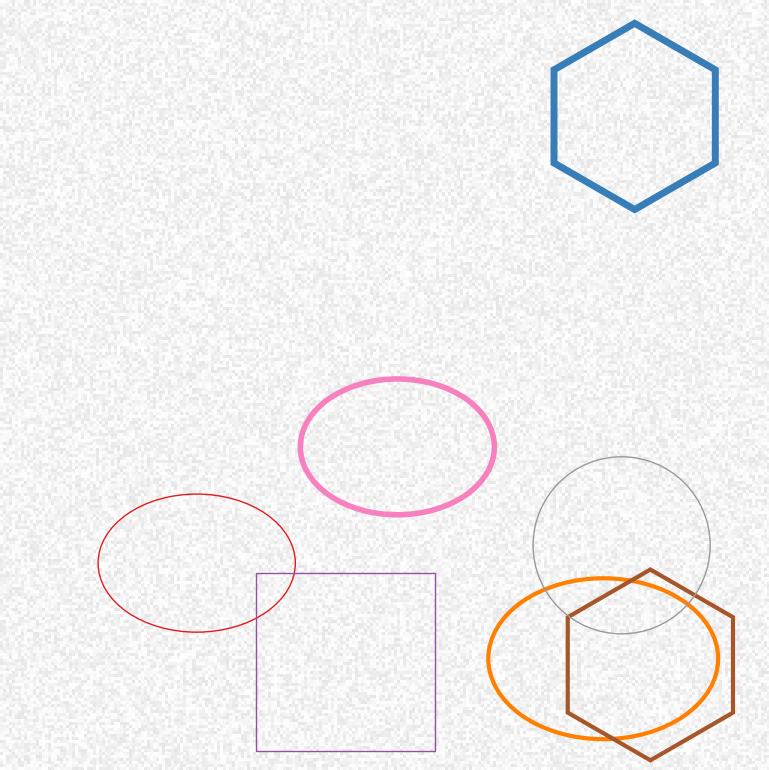[{"shape": "oval", "thickness": 0.5, "radius": 0.64, "center": [0.255, 0.269]}, {"shape": "hexagon", "thickness": 2.5, "radius": 0.6, "center": [0.824, 0.849]}, {"shape": "square", "thickness": 0.5, "radius": 0.58, "center": [0.448, 0.14]}, {"shape": "oval", "thickness": 1.5, "radius": 0.75, "center": [0.783, 0.145]}, {"shape": "hexagon", "thickness": 1.5, "radius": 0.62, "center": [0.845, 0.136]}, {"shape": "oval", "thickness": 2, "radius": 0.63, "center": [0.516, 0.42]}, {"shape": "circle", "thickness": 0.5, "radius": 0.57, "center": [0.807, 0.292]}]